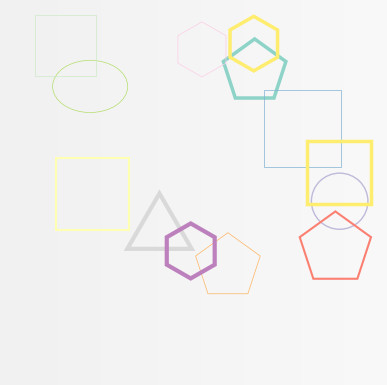[{"shape": "pentagon", "thickness": 2.5, "radius": 0.42, "center": [0.657, 0.814]}, {"shape": "square", "thickness": 1.5, "radius": 0.47, "center": [0.239, 0.497]}, {"shape": "circle", "thickness": 1, "radius": 0.36, "center": [0.877, 0.477]}, {"shape": "pentagon", "thickness": 1.5, "radius": 0.48, "center": [0.865, 0.354]}, {"shape": "square", "thickness": 0.5, "radius": 0.5, "center": [0.781, 0.666]}, {"shape": "pentagon", "thickness": 0.5, "radius": 0.44, "center": [0.588, 0.308]}, {"shape": "oval", "thickness": 0.5, "radius": 0.48, "center": [0.233, 0.776]}, {"shape": "hexagon", "thickness": 0.5, "radius": 0.36, "center": [0.521, 0.872]}, {"shape": "triangle", "thickness": 3, "radius": 0.48, "center": [0.412, 0.402]}, {"shape": "hexagon", "thickness": 3, "radius": 0.36, "center": [0.492, 0.348]}, {"shape": "square", "thickness": 0.5, "radius": 0.4, "center": [0.169, 0.882]}, {"shape": "hexagon", "thickness": 2.5, "radius": 0.35, "center": [0.655, 0.887]}, {"shape": "square", "thickness": 2.5, "radius": 0.41, "center": [0.875, 0.552]}]